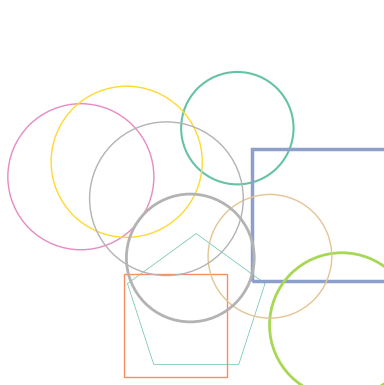[{"shape": "pentagon", "thickness": 0.5, "radius": 0.94, "center": [0.51, 0.205]}, {"shape": "circle", "thickness": 1.5, "radius": 0.73, "center": [0.616, 0.667]}, {"shape": "square", "thickness": 1, "radius": 0.67, "center": [0.456, 0.154]}, {"shape": "square", "thickness": 2.5, "radius": 0.86, "center": [0.828, 0.441]}, {"shape": "circle", "thickness": 1, "radius": 0.95, "center": [0.21, 0.541]}, {"shape": "circle", "thickness": 2, "radius": 0.94, "center": [0.888, 0.156]}, {"shape": "circle", "thickness": 1, "radius": 0.98, "center": [0.329, 0.58]}, {"shape": "circle", "thickness": 1, "radius": 0.8, "center": [0.701, 0.334]}, {"shape": "circle", "thickness": 1, "radius": 1.0, "center": [0.432, 0.484]}, {"shape": "circle", "thickness": 2, "radius": 0.83, "center": [0.494, 0.33]}]